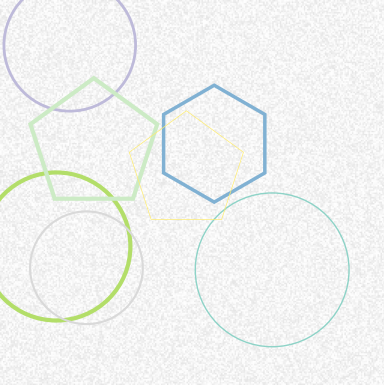[{"shape": "circle", "thickness": 1, "radius": 1.0, "center": [0.707, 0.299]}, {"shape": "circle", "thickness": 2, "radius": 0.85, "center": [0.181, 0.882]}, {"shape": "hexagon", "thickness": 2.5, "radius": 0.76, "center": [0.556, 0.627]}, {"shape": "circle", "thickness": 3, "radius": 0.96, "center": [0.146, 0.36]}, {"shape": "circle", "thickness": 1.5, "radius": 0.73, "center": [0.225, 0.305]}, {"shape": "pentagon", "thickness": 3, "radius": 0.87, "center": [0.244, 0.624]}, {"shape": "pentagon", "thickness": 0.5, "radius": 0.78, "center": [0.484, 0.556]}]